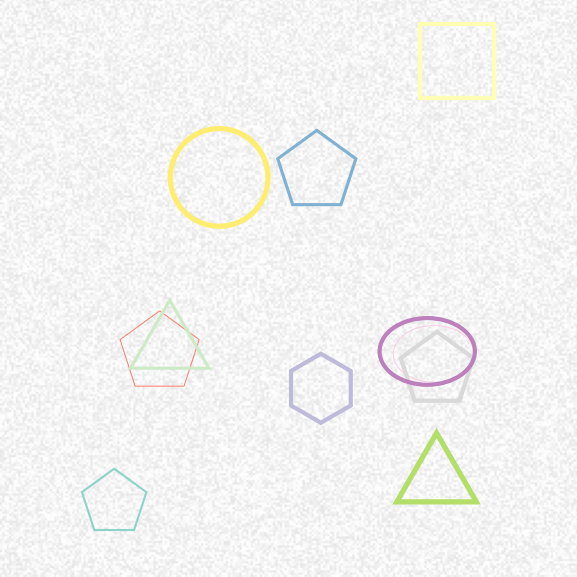[{"shape": "pentagon", "thickness": 1, "radius": 0.29, "center": [0.198, 0.129]}, {"shape": "square", "thickness": 2, "radius": 0.32, "center": [0.792, 0.893]}, {"shape": "hexagon", "thickness": 2, "radius": 0.3, "center": [0.556, 0.327]}, {"shape": "pentagon", "thickness": 0.5, "radius": 0.36, "center": [0.276, 0.389]}, {"shape": "pentagon", "thickness": 1.5, "radius": 0.36, "center": [0.549, 0.702]}, {"shape": "triangle", "thickness": 2.5, "radius": 0.4, "center": [0.756, 0.17]}, {"shape": "oval", "thickness": 0.5, "radius": 0.35, "center": [0.751, 0.386]}, {"shape": "pentagon", "thickness": 2, "radius": 0.33, "center": [0.757, 0.359]}, {"shape": "oval", "thickness": 2, "radius": 0.41, "center": [0.74, 0.391]}, {"shape": "triangle", "thickness": 1.5, "radius": 0.39, "center": [0.294, 0.401]}, {"shape": "circle", "thickness": 2.5, "radius": 0.42, "center": [0.379, 0.692]}]